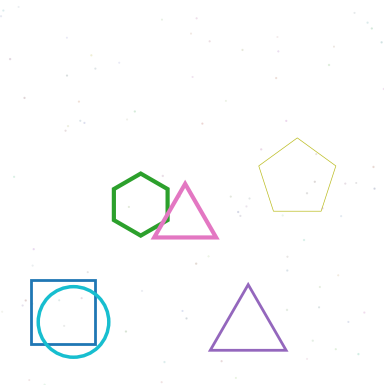[{"shape": "square", "thickness": 2, "radius": 0.41, "center": [0.164, 0.189]}, {"shape": "hexagon", "thickness": 3, "radius": 0.4, "center": [0.366, 0.469]}, {"shape": "triangle", "thickness": 2, "radius": 0.57, "center": [0.645, 0.147]}, {"shape": "triangle", "thickness": 3, "radius": 0.46, "center": [0.481, 0.43]}, {"shape": "pentagon", "thickness": 0.5, "radius": 0.53, "center": [0.772, 0.537]}, {"shape": "circle", "thickness": 2.5, "radius": 0.46, "center": [0.191, 0.164]}]